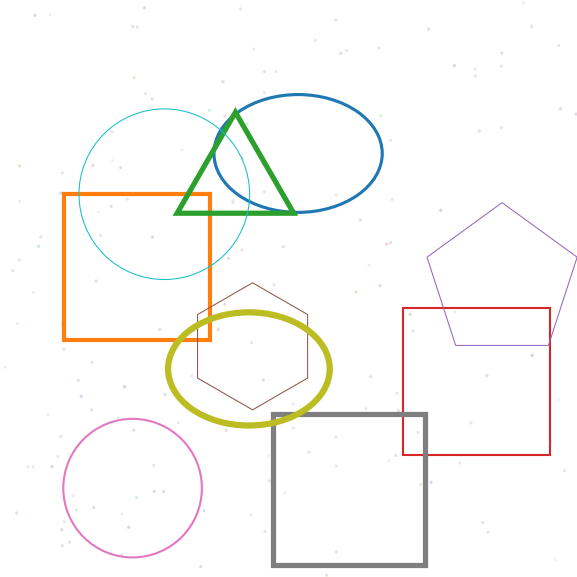[{"shape": "oval", "thickness": 1.5, "radius": 0.73, "center": [0.516, 0.733]}, {"shape": "square", "thickness": 2, "radius": 0.63, "center": [0.236, 0.537]}, {"shape": "triangle", "thickness": 2.5, "radius": 0.58, "center": [0.408, 0.688]}, {"shape": "square", "thickness": 1, "radius": 0.64, "center": [0.826, 0.338]}, {"shape": "pentagon", "thickness": 0.5, "radius": 0.68, "center": [0.869, 0.512]}, {"shape": "hexagon", "thickness": 0.5, "radius": 0.55, "center": [0.437, 0.399]}, {"shape": "circle", "thickness": 1, "radius": 0.6, "center": [0.23, 0.154]}, {"shape": "square", "thickness": 2.5, "radius": 0.65, "center": [0.604, 0.151]}, {"shape": "oval", "thickness": 3, "radius": 0.7, "center": [0.431, 0.36]}, {"shape": "circle", "thickness": 0.5, "radius": 0.74, "center": [0.285, 0.663]}]